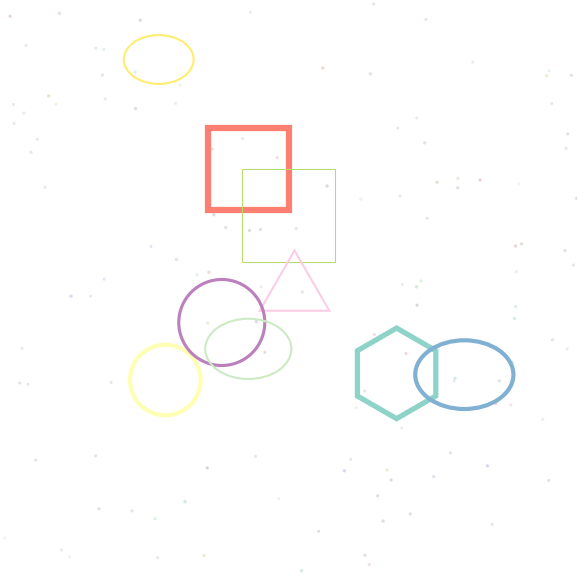[{"shape": "hexagon", "thickness": 2.5, "radius": 0.39, "center": [0.687, 0.353]}, {"shape": "circle", "thickness": 2, "radius": 0.31, "center": [0.286, 0.341]}, {"shape": "square", "thickness": 3, "radius": 0.35, "center": [0.431, 0.706]}, {"shape": "oval", "thickness": 2, "radius": 0.42, "center": [0.804, 0.35]}, {"shape": "square", "thickness": 0.5, "radius": 0.4, "center": [0.5, 0.626]}, {"shape": "triangle", "thickness": 1, "radius": 0.35, "center": [0.51, 0.496]}, {"shape": "circle", "thickness": 1.5, "radius": 0.37, "center": [0.384, 0.441]}, {"shape": "oval", "thickness": 1, "radius": 0.37, "center": [0.43, 0.395]}, {"shape": "oval", "thickness": 1, "radius": 0.3, "center": [0.275, 0.896]}]